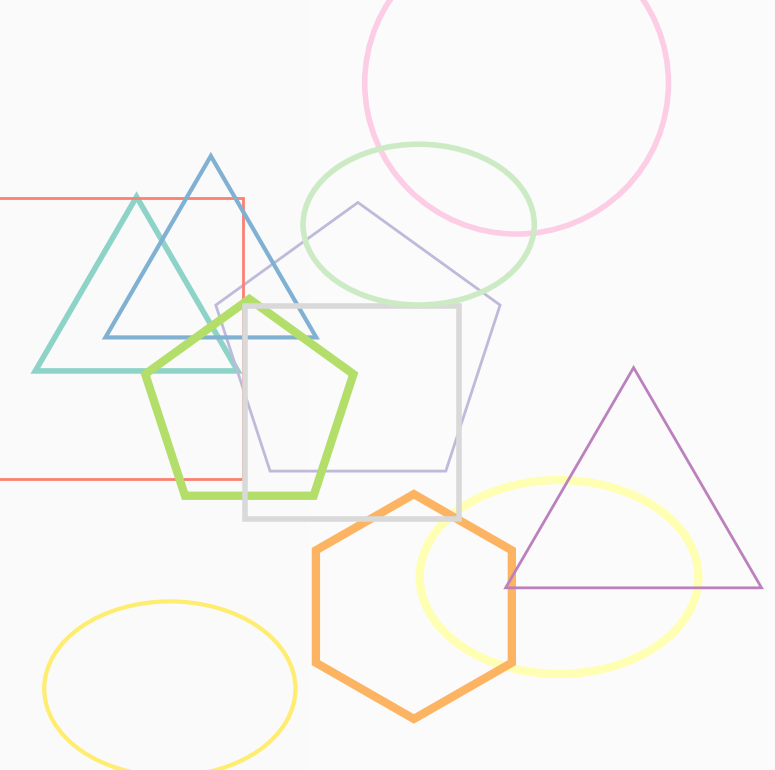[{"shape": "triangle", "thickness": 2, "radius": 0.75, "center": [0.176, 0.594]}, {"shape": "oval", "thickness": 3, "radius": 0.9, "center": [0.721, 0.251]}, {"shape": "pentagon", "thickness": 1, "radius": 0.96, "center": [0.462, 0.544]}, {"shape": "square", "thickness": 1, "radius": 0.91, "center": [0.131, 0.56]}, {"shape": "triangle", "thickness": 1.5, "radius": 0.79, "center": [0.272, 0.64]}, {"shape": "hexagon", "thickness": 3, "radius": 0.73, "center": [0.534, 0.212]}, {"shape": "pentagon", "thickness": 3, "radius": 0.71, "center": [0.322, 0.47]}, {"shape": "circle", "thickness": 2, "radius": 0.98, "center": [0.667, 0.892]}, {"shape": "square", "thickness": 2, "radius": 0.69, "center": [0.454, 0.464]}, {"shape": "triangle", "thickness": 1, "radius": 0.95, "center": [0.818, 0.332]}, {"shape": "oval", "thickness": 2, "radius": 0.75, "center": [0.54, 0.708]}, {"shape": "oval", "thickness": 1.5, "radius": 0.81, "center": [0.219, 0.105]}]